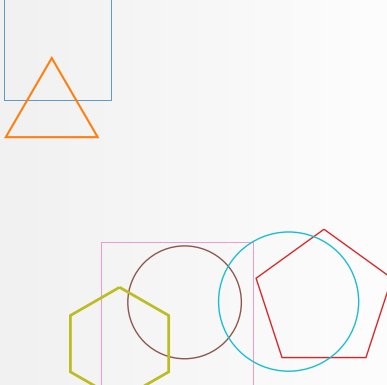[{"shape": "square", "thickness": 0.5, "radius": 0.69, "center": [0.149, 0.88]}, {"shape": "triangle", "thickness": 1.5, "radius": 0.68, "center": [0.134, 0.712]}, {"shape": "pentagon", "thickness": 1, "radius": 0.92, "center": [0.836, 0.22]}, {"shape": "circle", "thickness": 1, "radius": 0.73, "center": [0.476, 0.215]}, {"shape": "square", "thickness": 0.5, "radius": 0.98, "center": [0.456, 0.175]}, {"shape": "hexagon", "thickness": 2, "radius": 0.73, "center": [0.308, 0.107]}, {"shape": "circle", "thickness": 1, "radius": 0.9, "center": [0.745, 0.217]}]